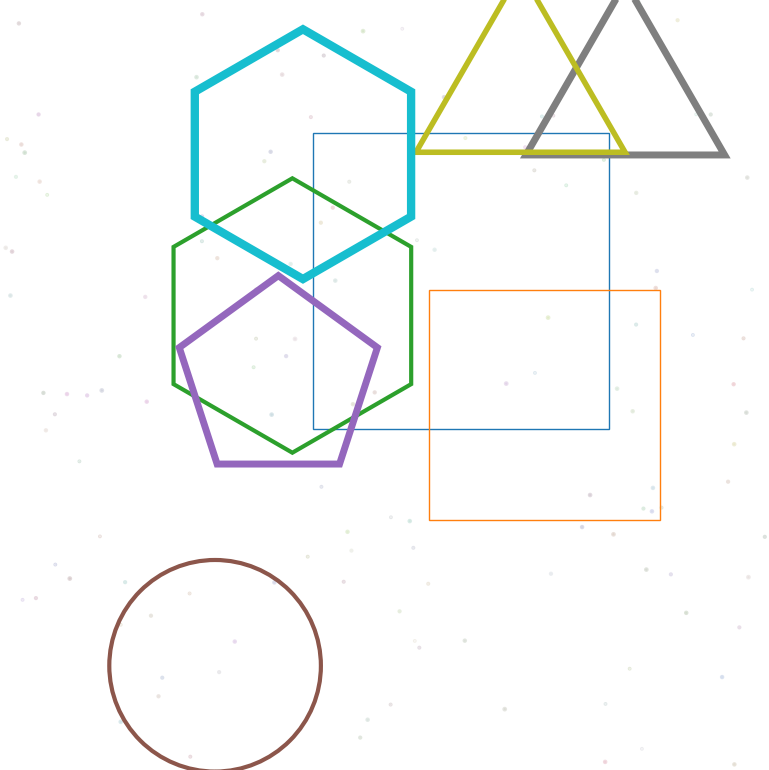[{"shape": "square", "thickness": 0.5, "radius": 0.96, "center": [0.599, 0.635]}, {"shape": "square", "thickness": 0.5, "radius": 0.75, "center": [0.707, 0.474]}, {"shape": "hexagon", "thickness": 1.5, "radius": 0.89, "center": [0.38, 0.59]}, {"shape": "pentagon", "thickness": 2.5, "radius": 0.68, "center": [0.361, 0.507]}, {"shape": "circle", "thickness": 1.5, "radius": 0.69, "center": [0.279, 0.135]}, {"shape": "triangle", "thickness": 2.5, "radius": 0.74, "center": [0.812, 0.873]}, {"shape": "triangle", "thickness": 2, "radius": 0.78, "center": [0.676, 0.881]}, {"shape": "hexagon", "thickness": 3, "radius": 0.81, "center": [0.393, 0.8]}]